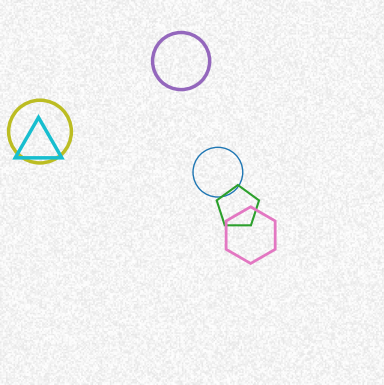[{"shape": "circle", "thickness": 1, "radius": 0.32, "center": [0.566, 0.553]}, {"shape": "pentagon", "thickness": 1.5, "radius": 0.29, "center": [0.618, 0.462]}, {"shape": "circle", "thickness": 2.5, "radius": 0.37, "center": [0.47, 0.841]}, {"shape": "hexagon", "thickness": 2, "radius": 0.37, "center": [0.651, 0.389]}, {"shape": "circle", "thickness": 2.5, "radius": 0.41, "center": [0.104, 0.658]}, {"shape": "triangle", "thickness": 2.5, "radius": 0.35, "center": [0.1, 0.625]}]